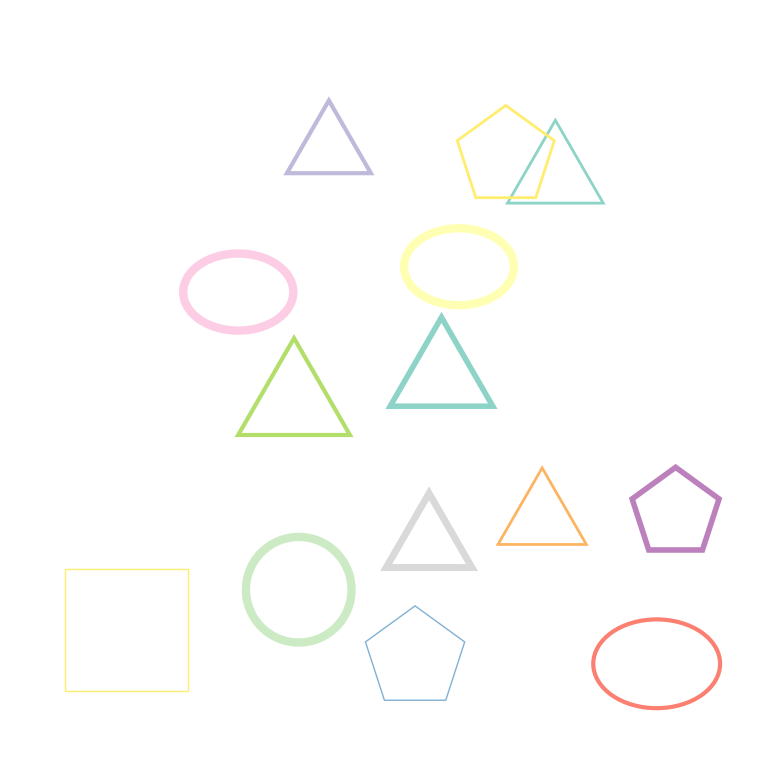[{"shape": "triangle", "thickness": 1, "radius": 0.36, "center": [0.721, 0.772]}, {"shape": "triangle", "thickness": 2, "radius": 0.38, "center": [0.573, 0.511]}, {"shape": "oval", "thickness": 3, "radius": 0.36, "center": [0.596, 0.654]}, {"shape": "triangle", "thickness": 1.5, "radius": 0.31, "center": [0.427, 0.807]}, {"shape": "oval", "thickness": 1.5, "radius": 0.41, "center": [0.853, 0.138]}, {"shape": "pentagon", "thickness": 0.5, "radius": 0.34, "center": [0.539, 0.145]}, {"shape": "triangle", "thickness": 1, "radius": 0.33, "center": [0.704, 0.326]}, {"shape": "triangle", "thickness": 1.5, "radius": 0.42, "center": [0.382, 0.477]}, {"shape": "oval", "thickness": 3, "radius": 0.36, "center": [0.309, 0.621]}, {"shape": "triangle", "thickness": 2.5, "radius": 0.32, "center": [0.557, 0.295]}, {"shape": "pentagon", "thickness": 2, "radius": 0.3, "center": [0.877, 0.334]}, {"shape": "circle", "thickness": 3, "radius": 0.34, "center": [0.388, 0.234]}, {"shape": "square", "thickness": 0.5, "radius": 0.4, "center": [0.164, 0.182]}, {"shape": "pentagon", "thickness": 1, "radius": 0.33, "center": [0.657, 0.797]}]